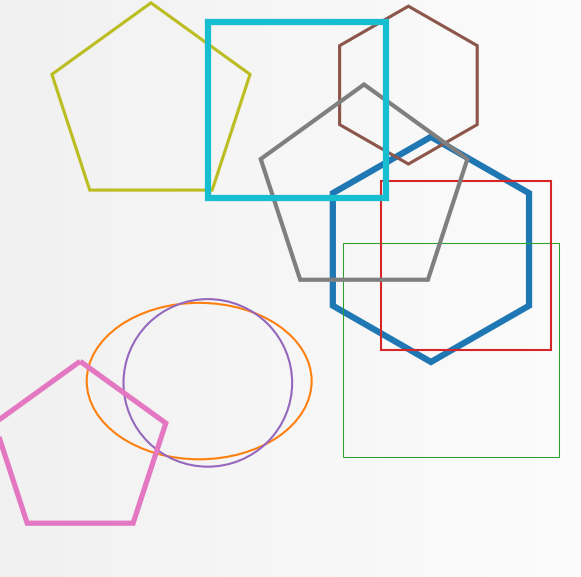[{"shape": "hexagon", "thickness": 3, "radius": 0.97, "center": [0.741, 0.567]}, {"shape": "oval", "thickness": 1, "radius": 0.97, "center": [0.343, 0.339]}, {"shape": "square", "thickness": 0.5, "radius": 0.93, "center": [0.775, 0.392]}, {"shape": "square", "thickness": 1, "radius": 0.73, "center": [0.802, 0.539]}, {"shape": "circle", "thickness": 1, "radius": 0.73, "center": [0.358, 0.336]}, {"shape": "hexagon", "thickness": 1.5, "radius": 0.68, "center": [0.703, 0.852]}, {"shape": "pentagon", "thickness": 2.5, "radius": 0.77, "center": [0.138, 0.219]}, {"shape": "pentagon", "thickness": 2, "radius": 0.93, "center": [0.626, 0.666]}, {"shape": "pentagon", "thickness": 1.5, "radius": 0.9, "center": [0.26, 0.815]}, {"shape": "square", "thickness": 3, "radius": 0.76, "center": [0.511, 0.808]}]